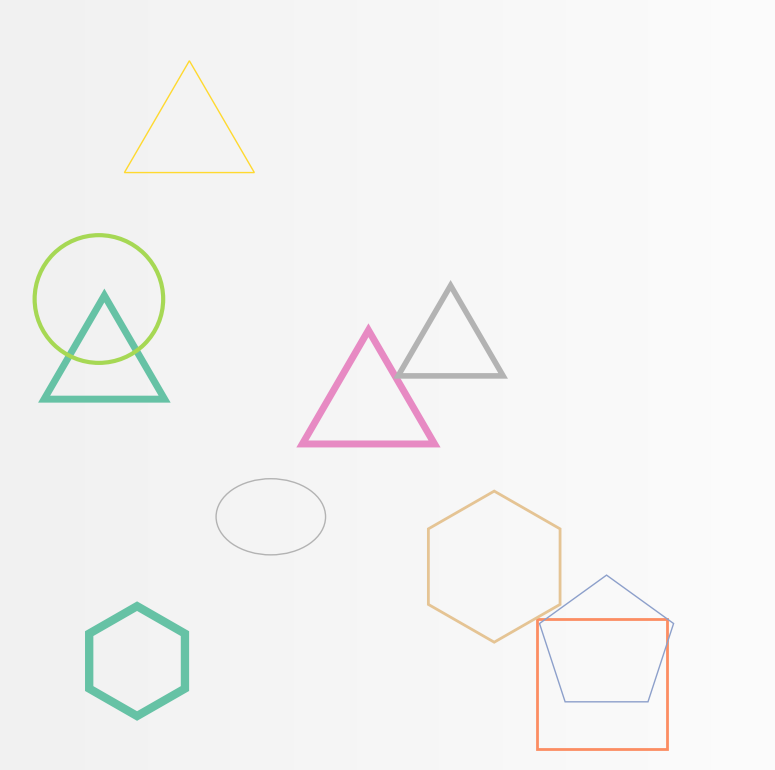[{"shape": "hexagon", "thickness": 3, "radius": 0.36, "center": [0.177, 0.141]}, {"shape": "triangle", "thickness": 2.5, "radius": 0.45, "center": [0.135, 0.526]}, {"shape": "square", "thickness": 1, "radius": 0.42, "center": [0.777, 0.112]}, {"shape": "pentagon", "thickness": 0.5, "radius": 0.45, "center": [0.783, 0.162]}, {"shape": "triangle", "thickness": 2.5, "radius": 0.49, "center": [0.475, 0.473]}, {"shape": "circle", "thickness": 1.5, "radius": 0.41, "center": [0.128, 0.612]}, {"shape": "triangle", "thickness": 0.5, "radius": 0.48, "center": [0.244, 0.824]}, {"shape": "hexagon", "thickness": 1, "radius": 0.49, "center": [0.638, 0.264]}, {"shape": "triangle", "thickness": 2, "radius": 0.39, "center": [0.581, 0.551]}, {"shape": "oval", "thickness": 0.5, "radius": 0.35, "center": [0.349, 0.329]}]